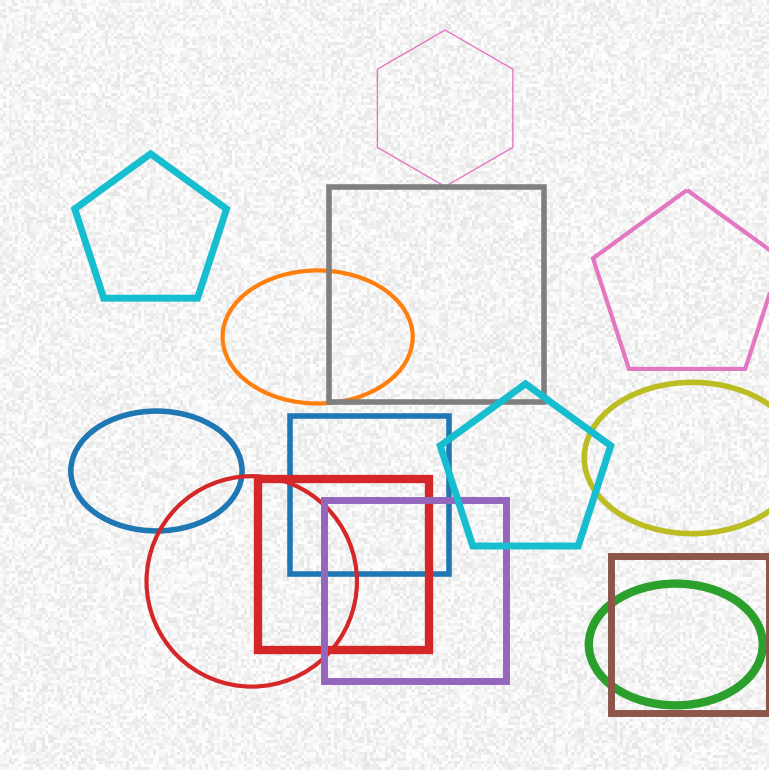[{"shape": "oval", "thickness": 2, "radius": 0.56, "center": [0.203, 0.388]}, {"shape": "square", "thickness": 2, "radius": 0.51, "center": [0.48, 0.357]}, {"shape": "oval", "thickness": 1.5, "radius": 0.62, "center": [0.413, 0.562]}, {"shape": "oval", "thickness": 3, "radius": 0.56, "center": [0.878, 0.163]}, {"shape": "square", "thickness": 3, "radius": 0.56, "center": [0.445, 0.267]}, {"shape": "circle", "thickness": 1.5, "radius": 0.68, "center": [0.327, 0.245]}, {"shape": "square", "thickness": 2.5, "radius": 0.59, "center": [0.539, 0.233]}, {"shape": "square", "thickness": 2.5, "radius": 0.51, "center": [0.896, 0.176]}, {"shape": "hexagon", "thickness": 0.5, "radius": 0.51, "center": [0.578, 0.859]}, {"shape": "pentagon", "thickness": 1.5, "radius": 0.64, "center": [0.892, 0.625]}, {"shape": "square", "thickness": 2, "radius": 0.7, "center": [0.567, 0.618]}, {"shape": "oval", "thickness": 2, "radius": 0.7, "center": [0.899, 0.405]}, {"shape": "pentagon", "thickness": 2.5, "radius": 0.58, "center": [0.682, 0.385]}, {"shape": "pentagon", "thickness": 2.5, "radius": 0.52, "center": [0.196, 0.697]}]